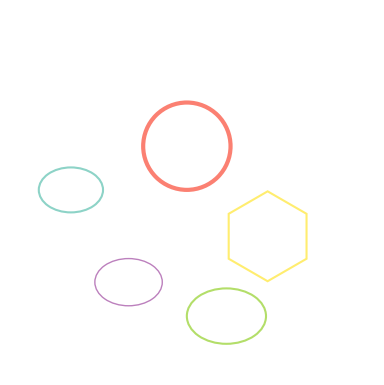[{"shape": "oval", "thickness": 1.5, "radius": 0.42, "center": [0.184, 0.507]}, {"shape": "circle", "thickness": 3, "radius": 0.57, "center": [0.485, 0.62]}, {"shape": "oval", "thickness": 1.5, "radius": 0.51, "center": [0.588, 0.179]}, {"shape": "oval", "thickness": 1, "radius": 0.44, "center": [0.334, 0.267]}, {"shape": "hexagon", "thickness": 1.5, "radius": 0.58, "center": [0.695, 0.386]}]